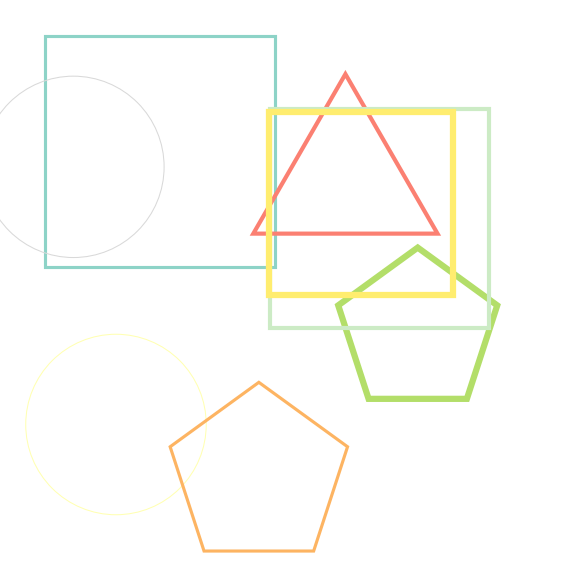[{"shape": "square", "thickness": 1.5, "radius": 1.0, "center": [0.277, 0.737]}, {"shape": "circle", "thickness": 0.5, "radius": 0.78, "center": [0.201, 0.264]}, {"shape": "triangle", "thickness": 2, "radius": 0.92, "center": [0.598, 0.687]}, {"shape": "pentagon", "thickness": 1.5, "radius": 0.81, "center": [0.448, 0.176]}, {"shape": "pentagon", "thickness": 3, "radius": 0.72, "center": [0.723, 0.426]}, {"shape": "circle", "thickness": 0.5, "radius": 0.79, "center": [0.127, 0.71]}, {"shape": "square", "thickness": 2, "radius": 0.95, "center": [0.657, 0.62]}, {"shape": "square", "thickness": 3, "radius": 0.79, "center": [0.625, 0.647]}]